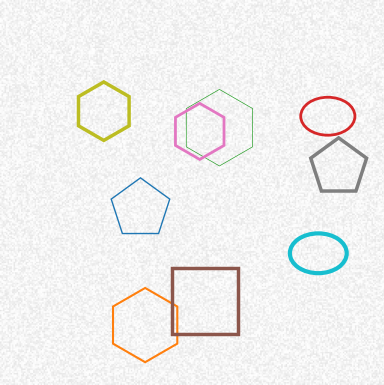[{"shape": "pentagon", "thickness": 1, "radius": 0.4, "center": [0.365, 0.458]}, {"shape": "hexagon", "thickness": 1.5, "radius": 0.48, "center": [0.377, 0.156]}, {"shape": "hexagon", "thickness": 0.5, "radius": 0.5, "center": [0.57, 0.668]}, {"shape": "oval", "thickness": 2, "radius": 0.35, "center": [0.851, 0.698]}, {"shape": "square", "thickness": 2.5, "radius": 0.43, "center": [0.531, 0.218]}, {"shape": "hexagon", "thickness": 2, "radius": 0.36, "center": [0.519, 0.659]}, {"shape": "pentagon", "thickness": 2.5, "radius": 0.38, "center": [0.88, 0.566]}, {"shape": "hexagon", "thickness": 2.5, "radius": 0.38, "center": [0.27, 0.711]}, {"shape": "oval", "thickness": 3, "radius": 0.37, "center": [0.827, 0.342]}]